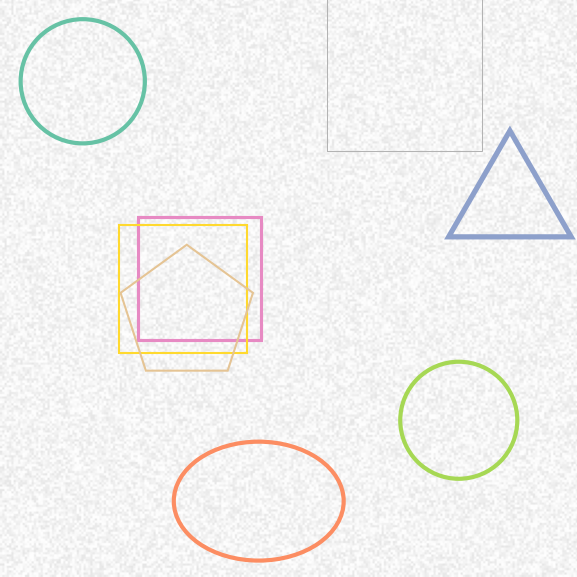[{"shape": "circle", "thickness": 2, "radius": 0.54, "center": [0.143, 0.858]}, {"shape": "oval", "thickness": 2, "radius": 0.74, "center": [0.448, 0.131]}, {"shape": "triangle", "thickness": 2.5, "radius": 0.61, "center": [0.883, 0.65]}, {"shape": "square", "thickness": 1.5, "radius": 0.53, "center": [0.345, 0.517]}, {"shape": "circle", "thickness": 2, "radius": 0.51, "center": [0.794, 0.271]}, {"shape": "square", "thickness": 1, "radius": 0.55, "center": [0.316, 0.499]}, {"shape": "pentagon", "thickness": 1, "radius": 0.6, "center": [0.323, 0.455]}, {"shape": "square", "thickness": 0.5, "radius": 0.67, "center": [0.7, 0.872]}]